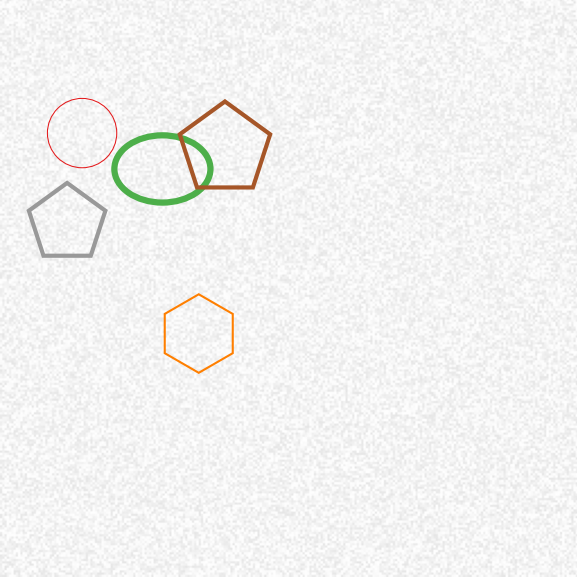[{"shape": "circle", "thickness": 0.5, "radius": 0.3, "center": [0.142, 0.769]}, {"shape": "oval", "thickness": 3, "radius": 0.42, "center": [0.281, 0.707]}, {"shape": "hexagon", "thickness": 1, "radius": 0.34, "center": [0.344, 0.422]}, {"shape": "pentagon", "thickness": 2, "radius": 0.41, "center": [0.39, 0.741]}, {"shape": "pentagon", "thickness": 2, "radius": 0.35, "center": [0.116, 0.613]}]